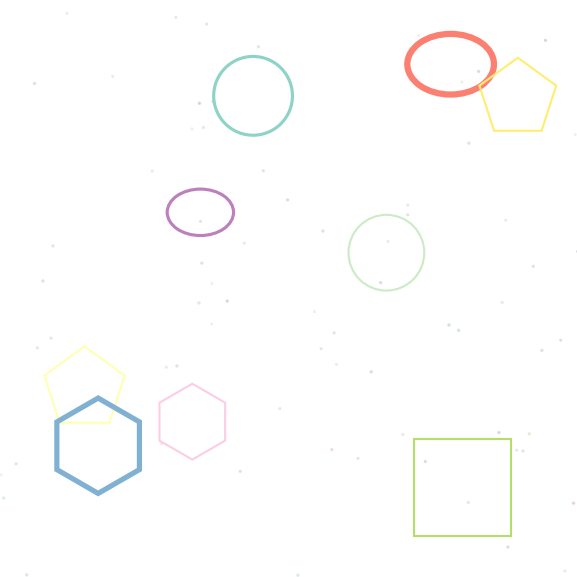[{"shape": "circle", "thickness": 1.5, "radius": 0.34, "center": [0.438, 0.833]}, {"shape": "pentagon", "thickness": 1, "radius": 0.37, "center": [0.146, 0.326]}, {"shape": "oval", "thickness": 3, "radius": 0.38, "center": [0.78, 0.888]}, {"shape": "hexagon", "thickness": 2.5, "radius": 0.41, "center": [0.17, 0.227]}, {"shape": "square", "thickness": 1, "radius": 0.42, "center": [0.801, 0.155]}, {"shape": "hexagon", "thickness": 1, "radius": 0.33, "center": [0.333, 0.269]}, {"shape": "oval", "thickness": 1.5, "radius": 0.29, "center": [0.347, 0.631]}, {"shape": "circle", "thickness": 1, "radius": 0.33, "center": [0.669, 0.562]}, {"shape": "pentagon", "thickness": 1, "radius": 0.35, "center": [0.897, 0.829]}]